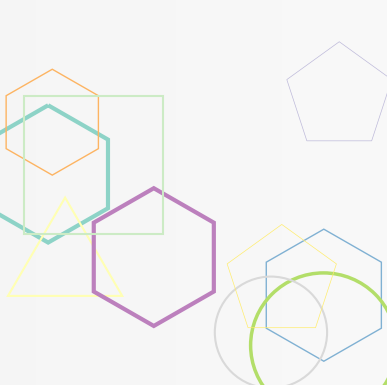[{"shape": "hexagon", "thickness": 3, "radius": 0.89, "center": [0.124, 0.548]}, {"shape": "triangle", "thickness": 1.5, "radius": 0.85, "center": [0.168, 0.317]}, {"shape": "pentagon", "thickness": 0.5, "radius": 0.71, "center": [0.876, 0.749]}, {"shape": "hexagon", "thickness": 1, "radius": 0.86, "center": [0.836, 0.233]}, {"shape": "hexagon", "thickness": 1, "radius": 0.69, "center": [0.135, 0.683]}, {"shape": "circle", "thickness": 2.5, "radius": 0.94, "center": [0.835, 0.103]}, {"shape": "circle", "thickness": 1.5, "radius": 0.72, "center": [0.699, 0.137]}, {"shape": "hexagon", "thickness": 3, "radius": 0.89, "center": [0.397, 0.332]}, {"shape": "square", "thickness": 1.5, "radius": 0.9, "center": [0.242, 0.571]}, {"shape": "pentagon", "thickness": 0.5, "radius": 0.74, "center": [0.727, 0.269]}]